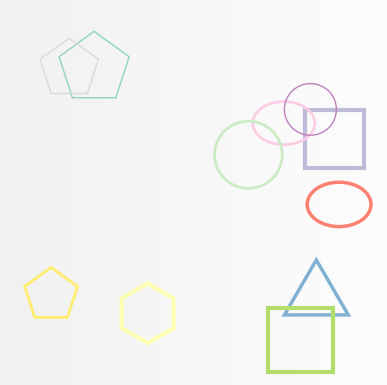[{"shape": "pentagon", "thickness": 1, "radius": 0.48, "center": [0.243, 0.823]}, {"shape": "hexagon", "thickness": 3, "radius": 0.39, "center": [0.381, 0.186]}, {"shape": "square", "thickness": 3, "radius": 0.38, "center": [0.864, 0.64]}, {"shape": "oval", "thickness": 2.5, "radius": 0.41, "center": [0.875, 0.469]}, {"shape": "triangle", "thickness": 2.5, "radius": 0.48, "center": [0.816, 0.23]}, {"shape": "square", "thickness": 3, "radius": 0.42, "center": [0.775, 0.117]}, {"shape": "oval", "thickness": 2, "radius": 0.4, "center": [0.732, 0.68]}, {"shape": "pentagon", "thickness": 1, "radius": 0.4, "center": [0.179, 0.821]}, {"shape": "circle", "thickness": 1, "radius": 0.34, "center": [0.801, 0.716]}, {"shape": "circle", "thickness": 2, "radius": 0.44, "center": [0.641, 0.598]}, {"shape": "pentagon", "thickness": 2, "radius": 0.36, "center": [0.132, 0.234]}]